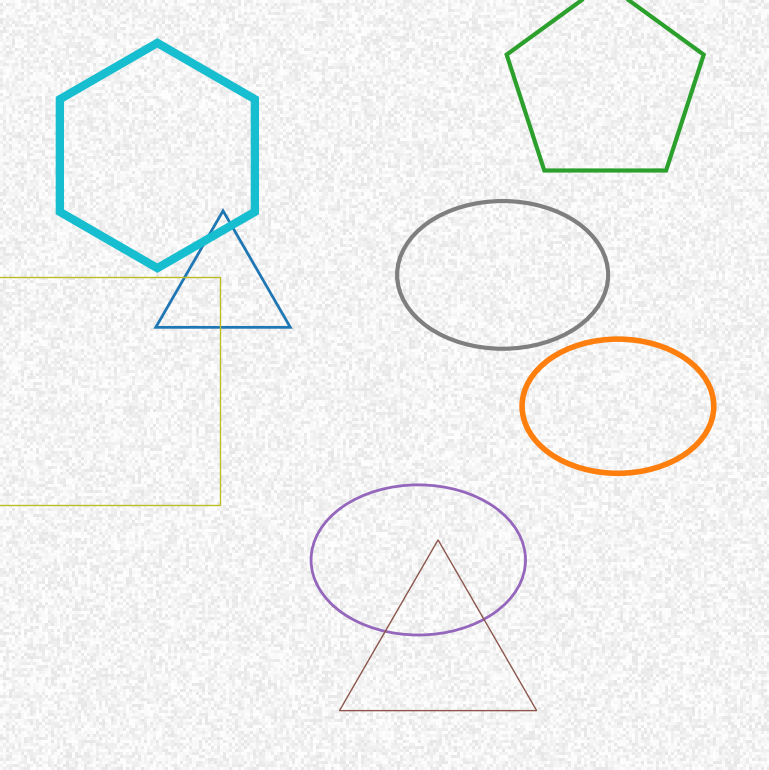[{"shape": "triangle", "thickness": 1, "radius": 0.5, "center": [0.29, 0.625]}, {"shape": "oval", "thickness": 2, "radius": 0.62, "center": [0.802, 0.472]}, {"shape": "pentagon", "thickness": 1.5, "radius": 0.67, "center": [0.786, 0.887]}, {"shape": "oval", "thickness": 1, "radius": 0.7, "center": [0.543, 0.273]}, {"shape": "triangle", "thickness": 0.5, "radius": 0.74, "center": [0.569, 0.151]}, {"shape": "oval", "thickness": 1.5, "radius": 0.69, "center": [0.653, 0.643]}, {"shape": "square", "thickness": 0.5, "radius": 0.74, "center": [0.138, 0.492]}, {"shape": "hexagon", "thickness": 3, "radius": 0.73, "center": [0.204, 0.798]}]